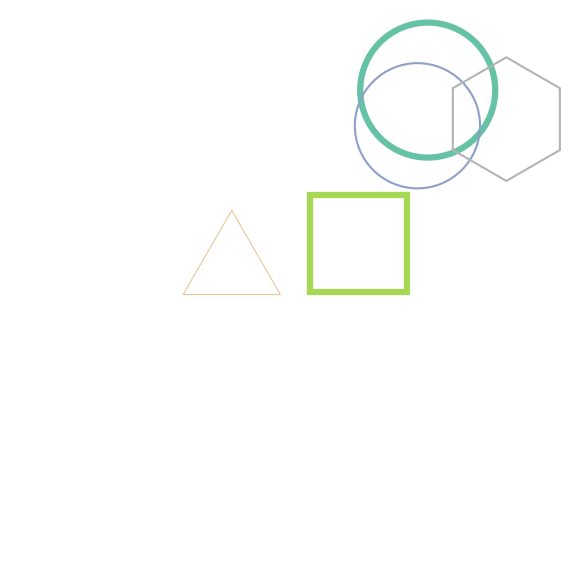[{"shape": "circle", "thickness": 3, "radius": 0.58, "center": [0.741, 0.843]}, {"shape": "circle", "thickness": 1, "radius": 0.54, "center": [0.723, 0.781]}, {"shape": "square", "thickness": 3, "radius": 0.42, "center": [0.621, 0.577]}, {"shape": "triangle", "thickness": 0.5, "radius": 0.49, "center": [0.401, 0.538]}, {"shape": "hexagon", "thickness": 1, "radius": 0.54, "center": [0.877, 0.793]}]